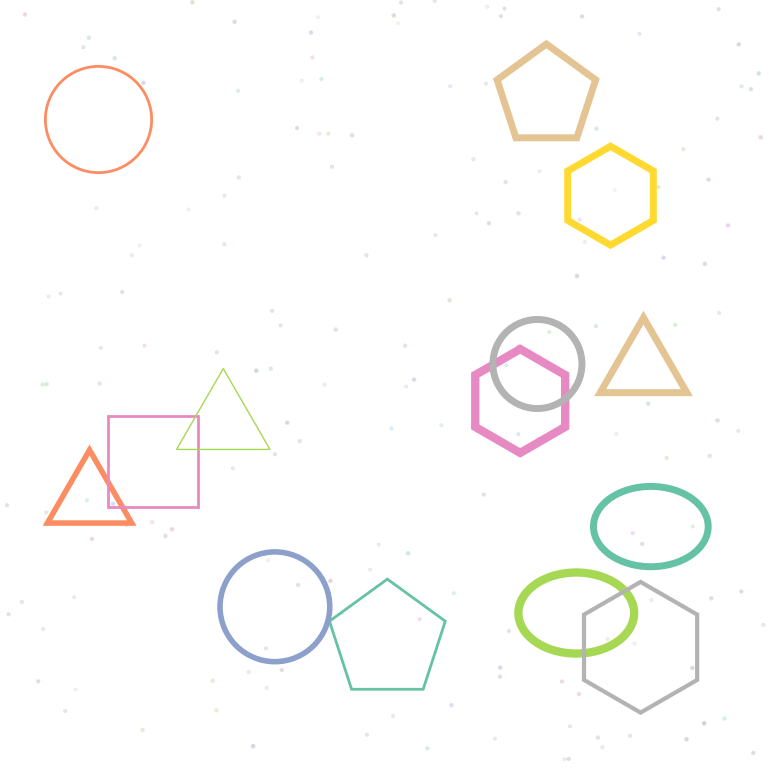[{"shape": "pentagon", "thickness": 1, "radius": 0.4, "center": [0.503, 0.169]}, {"shape": "oval", "thickness": 2.5, "radius": 0.37, "center": [0.845, 0.316]}, {"shape": "triangle", "thickness": 2, "radius": 0.32, "center": [0.116, 0.352]}, {"shape": "circle", "thickness": 1, "radius": 0.34, "center": [0.128, 0.845]}, {"shape": "circle", "thickness": 2, "radius": 0.36, "center": [0.357, 0.212]}, {"shape": "hexagon", "thickness": 3, "radius": 0.34, "center": [0.676, 0.479]}, {"shape": "square", "thickness": 1, "radius": 0.29, "center": [0.198, 0.401]}, {"shape": "oval", "thickness": 3, "radius": 0.38, "center": [0.748, 0.204]}, {"shape": "triangle", "thickness": 0.5, "radius": 0.35, "center": [0.29, 0.451]}, {"shape": "hexagon", "thickness": 2.5, "radius": 0.32, "center": [0.793, 0.746]}, {"shape": "triangle", "thickness": 2.5, "radius": 0.32, "center": [0.836, 0.523]}, {"shape": "pentagon", "thickness": 2.5, "radius": 0.34, "center": [0.71, 0.876]}, {"shape": "hexagon", "thickness": 1.5, "radius": 0.42, "center": [0.832, 0.159]}, {"shape": "circle", "thickness": 2.5, "radius": 0.29, "center": [0.698, 0.527]}]